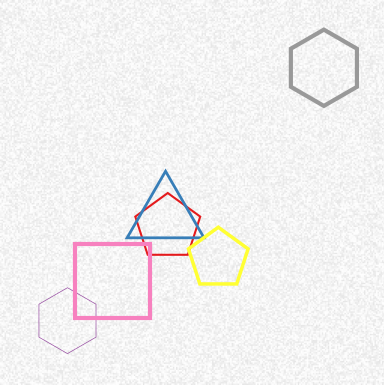[{"shape": "pentagon", "thickness": 1.5, "radius": 0.44, "center": [0.436, 0.41]}, {"shape": "triangle", "thickness": 2, "radius": 0.58, "center": [0.43, 0.44]}, {"shape": "hexagon", "thickness": 0.5, "radius": 0.43, "center": [0.175, 0.167]}, {"shape": "pentagon", "thickness": 2.5, "radius": 0.41, "center": [0.567, 0.328]}, {"shape": "square", "thickness": 3, "radius": 0.49, "center": [0.292, 0.27]}, {"shape": "hexagon", "thickness": 3, "radius": 0.5, "center": [0.841, 0.824]}]